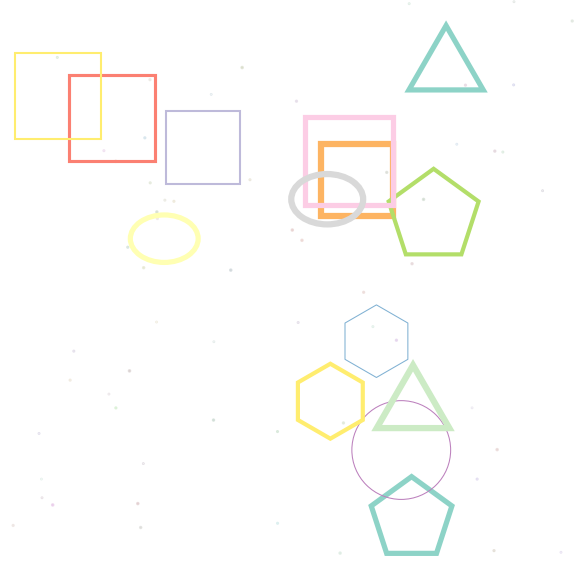[{"shape": "pentagon", "thickness": 2.5, "radius": 0.37, "center": [0.713, 0.1]}, {"shape": "triangle", "thickness": 2.5, "radius": 0.37, "center": [0.772, 0.881]}, {"shape": "oval", "thickness": 2.5, "radius": 0.29, "center": [0.284, 0.586]}, {"shape": "square", "thickness": 1, "radius": 0.32, "center": [0.351, 0.744]}, {"shape": "square", "thickness": 1.5, "radius": 0.37, "center": [0.194, 0.795]}, {"shape": "hexagon", "thickness": 0.5, "radius": 0.31, "center": [0.652, 0.408]}, {"shape": "square", "thickness": 3, "radius": 0.31, "center": [0.618, 0.688]}, {"shape": "pentagon", "thickness": 2, "radius": 0.41, "center": [0.751, 0.625]}, {"shape": "square", "thickness": 2.5, "radius": 0.38, "center": [0.605, 0.72]}, {"shape": "oval", "thickness": 3, "radius": 0.31, "center": [0.567, 0.654]}, {"shape": "circle", "thickness": 0.5, "radius": 0.43, "center": [0.695, 0.22]}, {"shape": "triangle", "thickness": 3, "radius": 0.36, "center": [0.715, 0.294]}, {"shape": "hexagon", "thickness": 2, "radius": 0.32, "center": [0.572, 0.304]}, {"shape": "square", "thickness": 1, "radius": 0.37, "center": [0.101, 0.832]}]